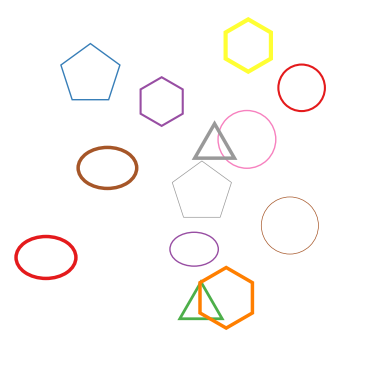[{"shape": "oval", "thickness": 2.5, "radius": 0.39, "center": [0.119, 0.331]}, {"shape": "circle", "thickness": 1.5, "radius": 0.3, "center": [0.783, 0.772]}, {"shape": "pentagon", "thickness": 1, "radius": 0.4, "center": [0.235, 0.806]}, {"shape": "triangle", "thickness": 2, "radius": 0.32, "center": [0.522, 0.204]}, {"shape": "oval", "thickness": 1, "radius": 0.31, "center": [0.504, 0.353]}, {"shape": "hexagon", "thickness": 1.5, "radius": 0.32, "center": [0.42, 0.736]}, {"shape": "hexagon", "thickness": 2.5, "radius": 0.39, "center": [0.588, 0.226]}, {"shape": "hexagon", "thickness": 3, "radius": 0.34, "center": [0.645, 0.882]}, {"shape": "circle", "thickness": 0.5, "radius": 0.37, "center": [0.753, 0.414]}, {"shape": "oval", "thickness": 2.5, "radius": 0.38, "center": [0.279, 0.564]}, {"shape": "circle", "thickness": 1, "radius": 0.37, "center": [0.641, 0.638]}, {"shape": "triangle", "thickness": 2.5, "radius": 0.3, "center": [0.557, 0.619]}, {"shape": "pentagon", "thickness": 0.5, "radius": 0.4, "center": [0.524, 0.501]}]